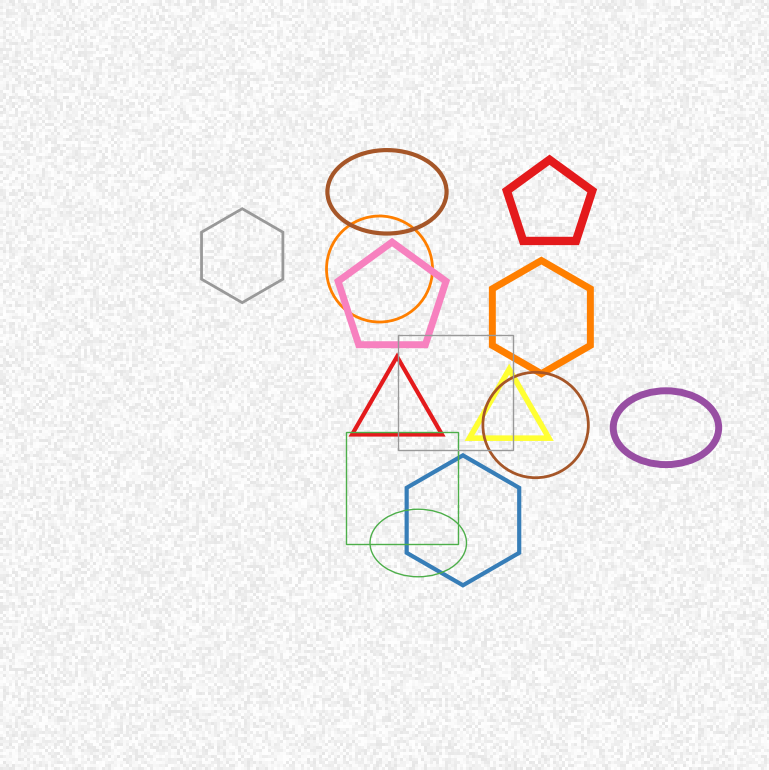[{"shape": "pentagon", "thickness": 3, "radius": 0.29, "center": [0.714, 0.734]}, {"shape": "triangle", "thickness": 1.5, "radius": 0.34, "center": [0.516, 0.469]}, {"shape": "hexagon", "thickness": 1.5, "radius": 0.42, "center": [0.601, 0.324]}, {"shape": "oval", "thickness": 0.5, "radius": 0.31, "center": [0.543, 0.295]}, {"shape": "square", "thickness": 0.5, "radius": 0.36, "center": [0.522, 0.366]}, {"shape": "oval", "thickness": 2.5, "radius": 0.34, "center": [0.865, 0.445]}, {"shape": "circle", "thickness": 1, "radius": 0.34, "center": [0.493, 0.651]}, {"shape": "hexagon", "thickness": 2.5, "radius": 0.37, "center": [0.703, 0.588]}, {"shape": "triangle", "thickness": 2, "radius": 0.3, "center": [0.661, 0.461]}, {"shape": "circle", "thickness": 1, "radius": 0.34, "center": [0.696, 0.448]}, {"shape": "oval", "thickness": 1.5, "radius": 0.39, "center": [0.503, 0.751]}, {"shape": "pentagon", "thickness": 2.5, "radius": 0.37, "center": [0.509, 0.612]}, {"shape": "square", "thickness": 0.5, "radius": 0.37, "center": [0.592, 0.49]}, {"shape": "hexagon", "thickness": 1, "radius": 0.3, "center": [0.315, 0.668]}]